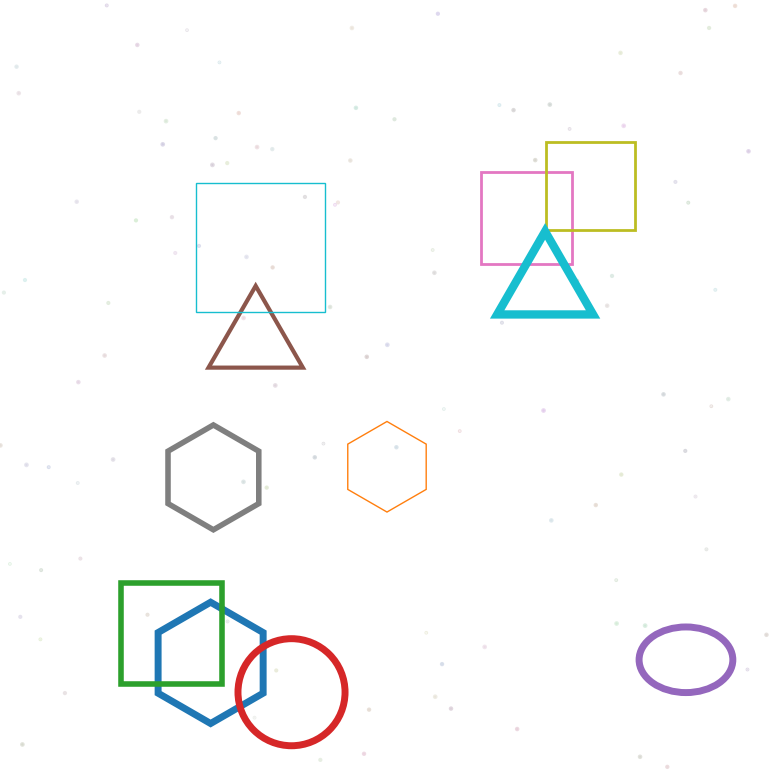[{"shape": "hexagon", "thickness": 2.5, "radius": 0.39, "center": [0.274, 0.139]}, {"shape": "hexagon", "thickness": 0.5, "radius": 0.29, "center": [0.503, 0.394]}, {"shape": "square", "thickness": 2, "radius": 0.33, "center": [0.223, 0.178]}, {"shape": "circle", "thickness": 2.5, "radius": 0.35, "center": [0.379, 0.101]}, {"shape": "oval", "thickness": 2.5, "radius": 0.3, "center": [0.891, 0.143]}, {"shape": "triangle", "thickness": 1.5, "radius": 0.35, "center": [0.332, 0.558]}, {"shape": "square", "thickness": 1, "radius": 0.3, "center": [0.683, 0.717]}, {"shape": "hexagon", "thickness": 2, "radius": 0.34, "center": [0.277, 0.38]}, {"shape": "square", "thickness": 1, "radius": 0.29, "center": [0.767, 0.758]}, {"shape": "square", "thickness": 0.5, "radius": 0.42, "center": [0.338, 0.679]}, {"shape": "triangle", "thickness": 3, "radius": 0.36, "center": [0.708, 0.628]}]